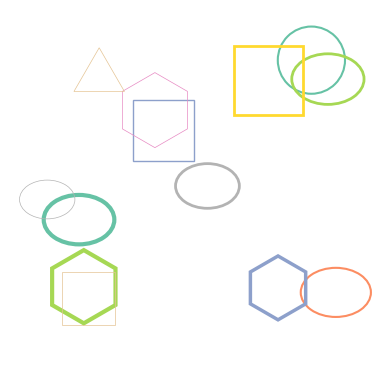[{"shape": "circle", "thickness": 1.5, "radius": 0.44, "center": [0.809, 0.844]}, {"shape": "oval", "thickness": 3, "radius": 0.46, "center": [0.205, 0.429]}, {"shape": "oval", "thickness": 1.5, "radius": 0.46, "center": [0.872, 0.241]}, {"shape": "square", "thickness": 1, "radius": 0.4, "center": [0.425, 0.662]}, {"shape": "hexagon", "thickness": 2.5, "radius": 0.41, "center": [0.722, 0.252]}, {"shape": "hexagon", "thickness": 0.5, "radius": 0.49, "center": [0.402, 0.714]}, {"shape": "oval", "thickness": 2, "radius": 0.47, "center": [0.852, 0.795]}, {"shape": "hexagon", "thickness": 3, "radius": 0.48, "center": [0.218, 0.255]}, {"shape": "square", "thickness": 2, "radius": 0.45, "center": [0.698, 0.791]}, {"shape": "square", "thickness": 0.5, "radius": 0.34, "center": [0.229, 0.225]}, {"shape": "triangle", "thickness": 0.5, "radius": 0.38, "center": [0.258, 0.8]}, {"shape": "oval", "thickness": 2, "radius": 0.41, "center": [0.539, 0.517]}, {"shape": "oval", "thickness": 0.5, "radius": 0.36, "center": [0.123, 0.482]}]